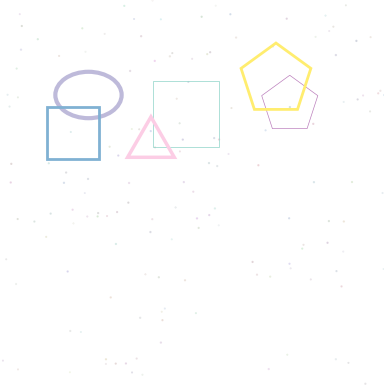[{"shape": "square", "thickness": 0.5, "radius": 0.43, "center": [0.483, 0.703]}, {"shape": "oval", "thickness": 3, "radius": 0.43, "center": [0.23, 0.753]}, {"shape": "square", "thickness": 2, "radius": 0.34, "center": [0.19, 0.654]}, {"shape": "triangle", "thickness": 2.5, "radius": 0.35, "center": [0.392, 0.626]}, {"shape": "pentagon", "thickness": 0.5, "radius": 0.38, "center": [0.753, 0.728]}, {"shape": "pentagon", "thickness": 2, "radius": 0.48, "center": [0.717, 0.793]}]